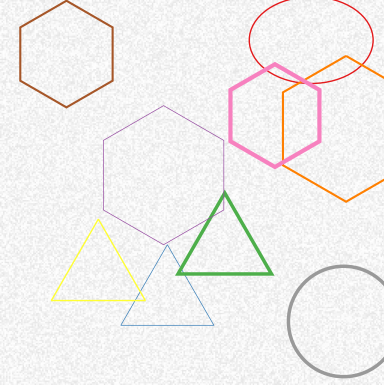[{"shape": "oval", "thickness": 1, "radius": 0.8, "center": [0.808, 0.896]}, {"shape": "triangle", "thickness": 0.5, "radius": 0.7, "center": [0.435, 0.225]}, {"shape": "triangle", "thickness": 2.5, "radius": 0.7, "center": [0.584, 0.359]}, {"shape": "hexagon", "thickness": 0.5, "radius": 0.9, "center": [0.425, 0.545]}, {"shape": "hexagon", "thickness": 1.5, "radius": 0.95, "center": [0.899, 0.665]}, {"shape": "triangle", "thickness": 1, "radius": 0.71, "center": [0.255, 0.29]}, {"shape": "hexagon", "thickness": 1.5, "radius": 0.69, "center": [0.173, 0.86]}, {"shape": "hexagon", "thickness": 3, "radius": 0.67, "center": [0.714, 0.7]}, {"shape": "circle", "thickness": 2.5, "radius": 0.72, "center": [0.893, 0.165]}]